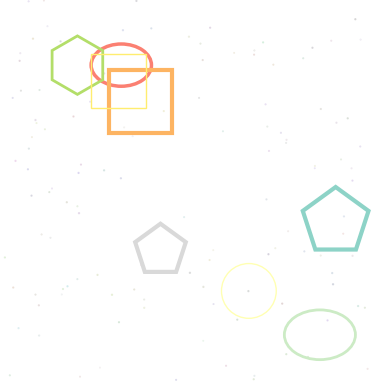[{"shape": "pentagon", "thickness": 3, "radius": 0.45, "center": [0.872, 0.424]}, {"shape": "circle", "thickness": 1, "radius": 0.36, "center": [0.646, 0.244]}, {"shape": "oval", "thickness": 2.5, "radius": 0.39, "center": [0.315, 0.831]}, {"shape": "square", "thickness": 3, "radius": 0.41, "center": [0.365, 0.736]}, {"shape": "hexagon", "thickness": 2, "radius": 0.38, "center": [0.201, 0.831]}, {"shape": "pentagon", "thickness": 3, "radius": 0.35, "center": [0.417, 0.35]}, {"shape": "oval", "thickness": 2, "radius": 0.46, "center": [0.831, 0.13]}, {"shape": "square", "thickness": 1, "radius": 0.35, "center": [0.308, 0.789]}]